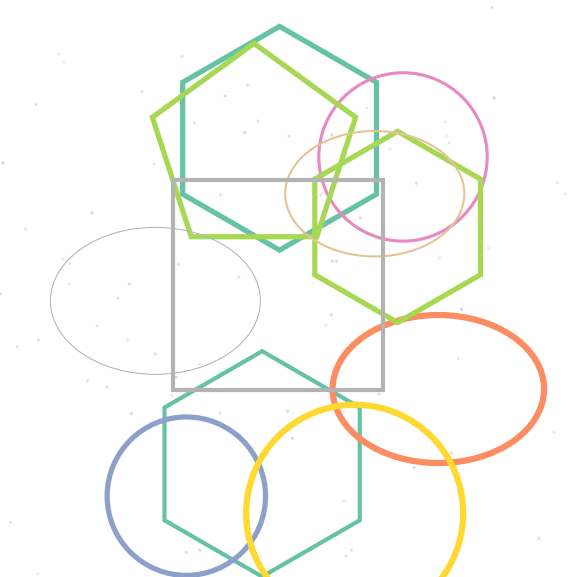[{"shape": "hexagon", "thickness": 2, "radius": 0.98, "center": [0.454, 0.196]}, {"shape": "hexagon", "thickness": 2.5, "radius": 0.97, "center": [0.484, 0.76]}, {"shape": "oval", "thickness": 3, "radius": 0.92, "center": [0.759, 0.326]}, {"shape": "circle", "thickness": 2.5, "radius": 0.69, "center": [0.323, 0.14]}, {"shape": "circle", "thickness": 1.5, "radius": 0.73, "center": [0.698, 0.727]}, {"shape": "pentagon", "thickness": 2.5, "radius": 0.93, "center": [0.44, 0.739]}, {"shape": "hexagon", "thickness": 2.5, "radius": 0.83, "center": [0.688, 0.606]}, {"shape": "circle", "thickness": 3, "radius": 0.94, "center": [0.614, 0.11]}, {"shape": "oval", "thickness": 1, "radius": 0.78, "center": [0.649, 0.664]}, {"shape": "square", "thickness": 2, "radius": 0.91, "center": [0.481, 0.506]}, {"shape": "oval", "thickness": 0.5, "radius": 0.91, "center": [0.269, 0.478]}]